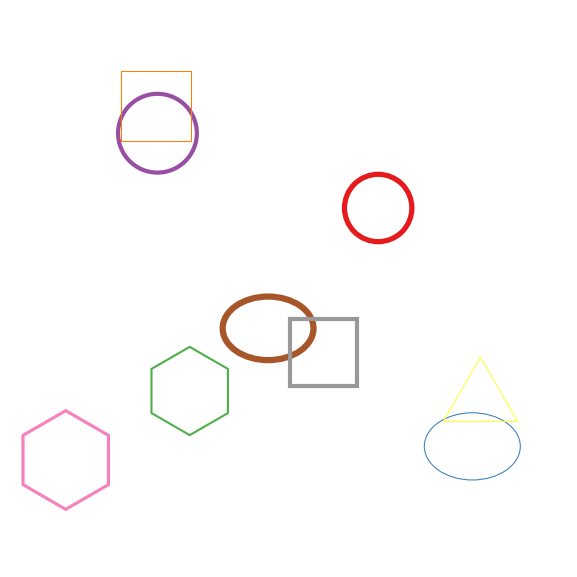[{"shape": "circle", "thickness": 2.5, "radius": 0.29, "center": [0.655, 0.639]}, {"shape": "oval", "thickness": 0.5, "radius": 0.42, "center": [0.818, 0.226]}, {"shape": "hexagon", "thickness": 1, "radius": 0.38, "center": [0.328, 0.322]}, {"shape": "circle", "thickness": 2, "radius": 0.34, "center": [0.273, 0.768]}, {"shape": "square", "thickness": 0.5, "radius": 0.3, "center": [0.269, 0.815]}, {"shape": "triangle", "thickness": 0.5, "radius": 0.37, "center": [0.832, 0.306]}, {"shape": "oval", "thickness": 3, "radius": 0.39, "center": [0.464, 0.431]}, {"shape": "hexagon", "thickness": 1.5, "radius": 0.43, "center": [0.114, 0.203]}, {"shape": "square", "thickness": 2, "radius": 0.29, "center": [0.56, 0.389]}]